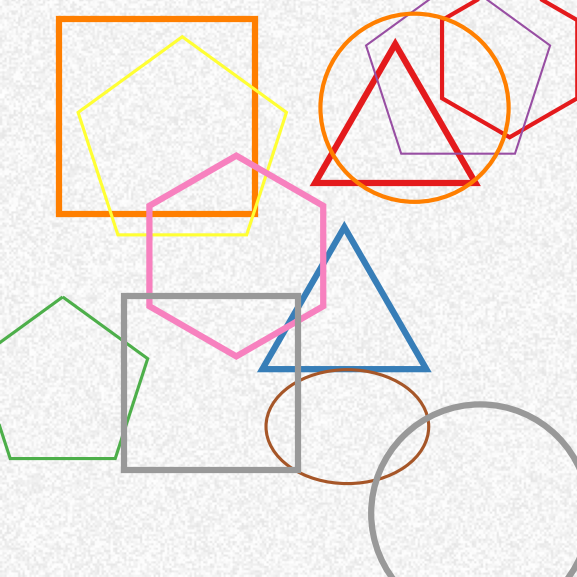[{"shape": "triangle", "thickness": 3, "radius": 0.8, "center": [0.684, 0.762]}, {"shape": "hexagon", "thickness": 2, "radius": 0.68, "center": [0.883, 0.897]}, {"shape": "triangle", "thickness": 3, "radius": 0.82, "center": [0.596, 0.442]}, {"shape": "pentagon", "thickness": 1.5, "radius": 0.77, "center": [0.109, 0.33]}, {"shape": "pentagon", "thickness": 1, "radius": 0.84, "center": [0.793, 0.869]}, {"shape": "circle", "thickness": 2, "radius": 0.81, "center": [0.718, 0.813]}, {"shape": "square", "thickness": 3, "radius": 0.85, "center": [0.272, 0.797]}, {"shape": "pentagon", "thickness": 1.5, "radius": 0.95, "center": [0.316, 0.746]}, {"shape": "oval", "thickness": 1.5, "radius": 0.7, "center": [0.601, 0.26]}, {"shape": "hexagon", "thickness": 3, "radius": 0.87, "center": [0.409, 0.556]}, {"shape": "circle", "thickness": 3, "radius": 0.94, "center": [0.832, 0.11]}, {"shape": "square", "thickness": 3, "radius": 0.75, "center": [0.365, 0.336]}]